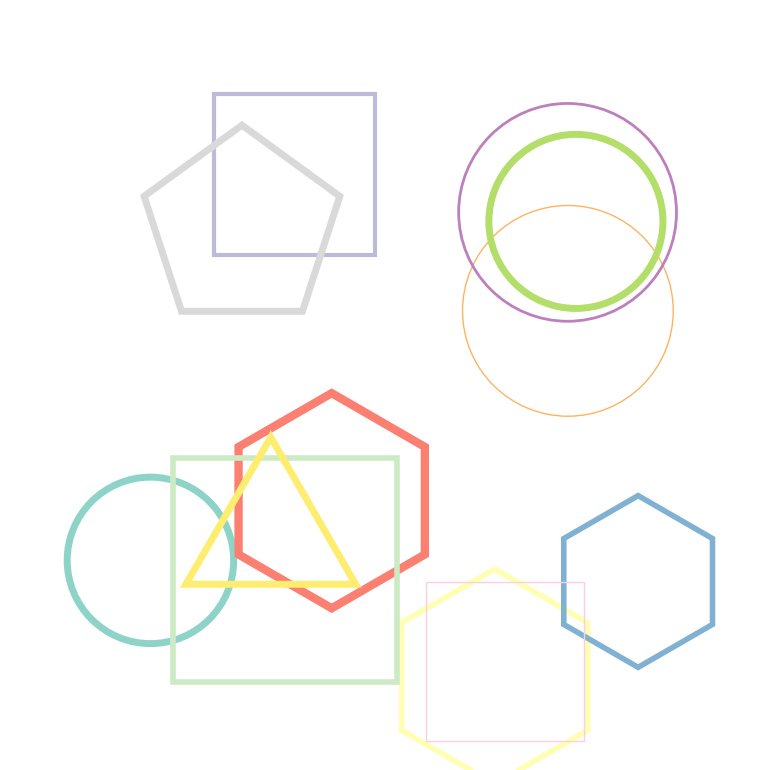[{"shape": "circle", "thickness": 2.5, "radius": 0.54, "center": [0.195, 0.272]}, {"shape": "hexagon", "thickness": 2, "radius": 0.7, "center": [0.642, 0.121]}, {"shape": "square", "thickness": 1.5, "radius": 0.52, "center": [0.383, 0.773]}, {"shape": "hexagon", "thickness": 3, "radius": 0.7, "center": [0.431, 0.35]}, {"shape": "hexagon", "thickness": 2, "radius": 0.56, "center": [0.829, 0.245]}, {"shape": "circle", "thickness": 0.5, "radius": 0.68, "center": [0.738, 0.596]}, {"shape": "circle", "thickness": 2.5, "radius": 0.57, "center": [0.748, 0.712]}, {"shape": "square", "thickness": 0.5, "radius": 0.51, "center": [0.656, 0.141]}, {"shape": "pentagon", "thickness": 2.5, "radius": 0.67, "center": [0.314, 0.704]}, {"shape": "circle", "thickness": 1, "radius": 0.71, "center": [0.737, 0.724]}, {"shape": "square", "thickness": 2, "radius": 0.73, "center": [0.37, 0.259]}, {"shape": "triangle", "thickness": 2.5, "radius": 0.64, "center": [0.352, 0.305]}]